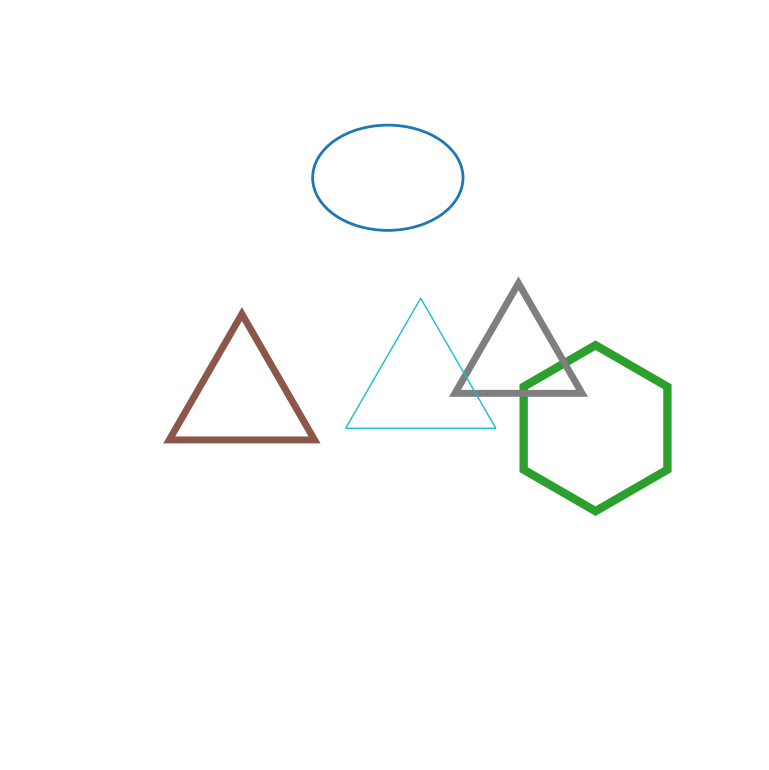[{"shape": "oval", "thickness": 1, "radius": 0.49, "center": [0.504, 0.769]}, {"shape": "hexagon", "thickness": 3, "radius": 0.54, "center": [0.773, 0.444]}, {"shape": "triangle", "thickness": 2.5, "radius": 0.54, "center": [0.314, 0.483]}, {"shape": "triangle", "thickness": 2.5, "radius": 0.48, "center": [0.673, 0.537]}, {"shape": "triangle", "thickness": 0.5, "radius": 0.56, "center": [0.546, 0.5]}]